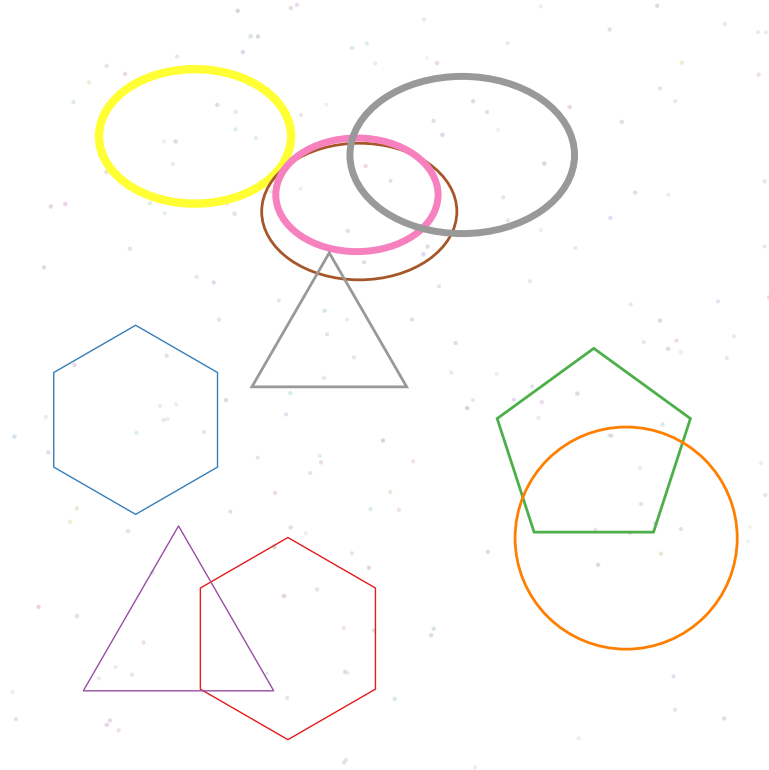[{"shape": "hexagon", "thickness": 0.5, "radius": 0.66, "center": [0.374, 0.171]}, {"shape": "hexagon", "thickness": 0.5, "radius": 0.61, "center": [0.176, 0.455]}, {"shape": "pentagon", "thickness": 1, "radius": 0.66, "center": [0.771, 0.416]}, {"shape": "triangle", "thickness": 0.5, "radius": 0.71, "center": [0.232, 0.174]}, {"shape": "circle", "thickness": 1, "radius": 0.72, "center": [0.813, 0.301]}, {"shape": "oval", "thickness": 3, "radius": 0.62, "center": [0.253, 0.823]}, {"shape": "oval", "thickness": 1, "radius": 0.63, "center": [0.467, 0.725]}, {"shape": "oval", "thickness": 2.5, "radius": 0.53, "center": [0.464, 0.747]}, {"shape": "triangle", "thickness": 1, "radius": 0.58, "center": [0.428, 0.556]}, {"shape": "oval", "thickness": 2.5, "radius": 0.73, "center": [0.6, 0.799]}]